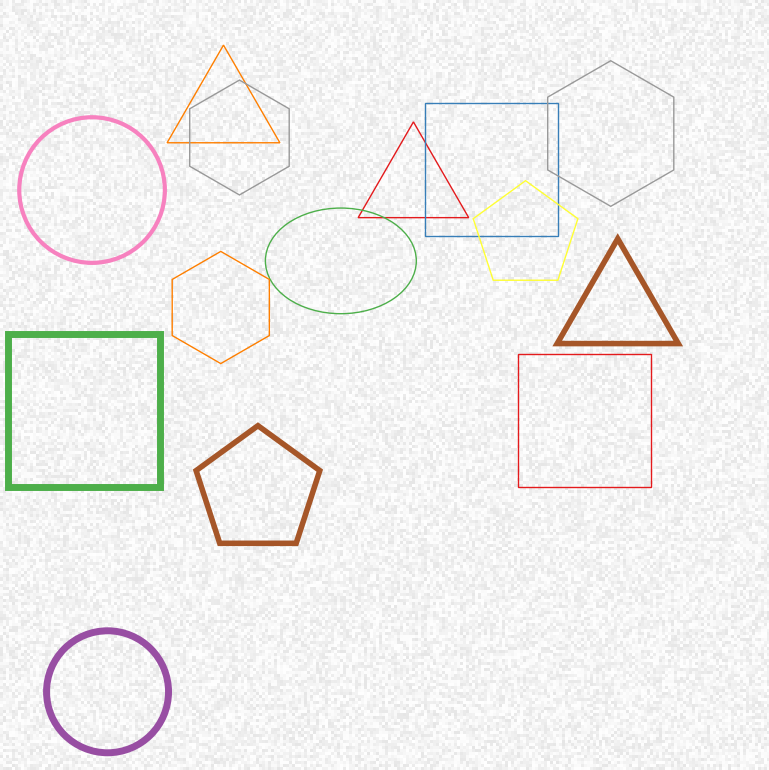[{"shape": "square", "thickness": 0.5, "radius": 0.43, "center": [0.759, 0.454]}, {"shape": "triangle", "thickness": 0.5, "radius": 0.41, "center": [0.537, 0.759]}, {"shape": "square", "thickness": 0.5, "radius": 0.43, "center": [0.639, 0.78]}, {"shape": "oval", "thickness": 0.5, "radius": 0.49, "center": [0.443, 0.661]}, {"shape": "square", "thickness": 2.5, "radius": 0.5, "center": [0.109, 0.467]}, {"shape": "circle", "thickness": 2.5, "radius": 0.4, "center": [0.14, 0.102]}, {"shape": "triangle", "thickness": 0.5, "radius": 0.42, "center": [0.29, 0.857]}, {"shape": "hexagon", "thickness": 0.5, "radius": 0.36, "center": [0.287, 0.601]}, {"shape": "pentagon", "thickness": 0.5, "radius": 0.36, "center": [0.683, 0.694]}, {"shape": "pentagon", "thickness": 2, "radius": 0.42, "center": [0.335, 0.363]}, {"shape": "triangle", "thickness": 2, "radius": 0.45, "center": [0.802, 0.599]}, {"shape": "circle", "thickness": 1.5, "radius": 0.47, "center": [0.12, 0.753]}, {"shape": "hexagon", "thickness": 0.5, "radius": 0.37, "center": [0.311, 0.821]}, {"shape": "hexagon", "thickness": 0.5, "radius": 0.47, "center": [0.793, 0.827]}]